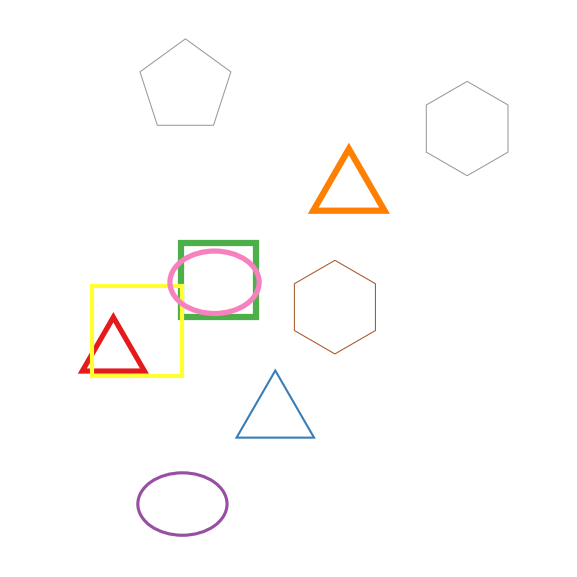[{"shape": "triangle", "thickness": 2.5, "radius": 0.31, "center": [0.196, 0.388]}, {"shape": "triangle", "thickness": 1, "radius": 0.39, "center": [0.477, 0.28]}, {"shape": "square", "thickness": 3, "radius": 0.32, "center": [0.378, 0.515]}, {"shape": "oval", "thickness": 1.5, "radius": 0.39, "center": [0.316, 0.126]}, {"shape": "triangle", "thickness": 3, "radius": 0.36, "center": [0.604, 0.67]}, {"shape": "square", "thickness": 2, "radius": 0.39, "center": [0.238, 0.425]}, {"shape": "hexagon", "thickness": 0.5, "radius": 0.41, "center": [0.58, 0.467]}, {"shape": "oval", "thickness": 2.5, "radius": 0.39, "center": [0.371, 0.51]}, {"shape": "hexagon", "thickness": 0.5, "radius": 0.41, "center": [0.809, 0.777]}, {"shape": "pentagon", "thickness": 0.5, "radius": 0.41, "center": [0.321, 0.849]}]